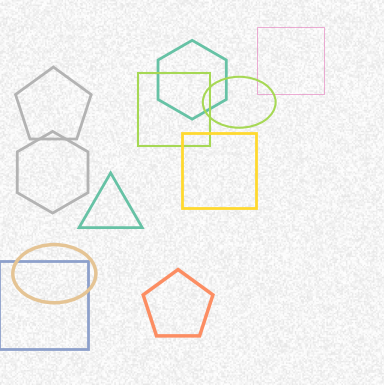[{"shape": "hexagon", "thickness": 2, "radius": 0.51, "center": [0.499, 0.793]}, {"shape": "triangle", "thickness": 2, "radius": 0.47, "center": [0.287, 0.456]}, {"shape": "pentagon", "thickness": 2.5, "radius": 0.48, "center": [0.462, 0.205]}, {"shape": "square", "thickness": 2, "radius": 0.58, "center": [0.114, 0.208]}, {"shape": "square", "thickness": 0.5, "radius": 0.44, "center": [0.755, 0.843]}, {"shape": "square", "thickness": 1.5, "radius": 0.47, "center": [0.452, 0.716]}, {"shape": "oval", "thickness": 1.5, "radius": 0.47, "center": [0.621, 0.734]}, {"shape": "square", "thickness": 2, "radius": 0.49, "center": [0.569, 0.556]}, {"shape": "oval", "thickness": 2.5, "radius": 0.54, "center": [0.141, 0.289]}, {"shape": "pentagon", "thickness": 2, "radius": 0.52, "center": [0.139, 0.723]}, {"shape": "hexagon", "thickness": 2, "radius": 0.53, "center": [0.137, 0.553]}]